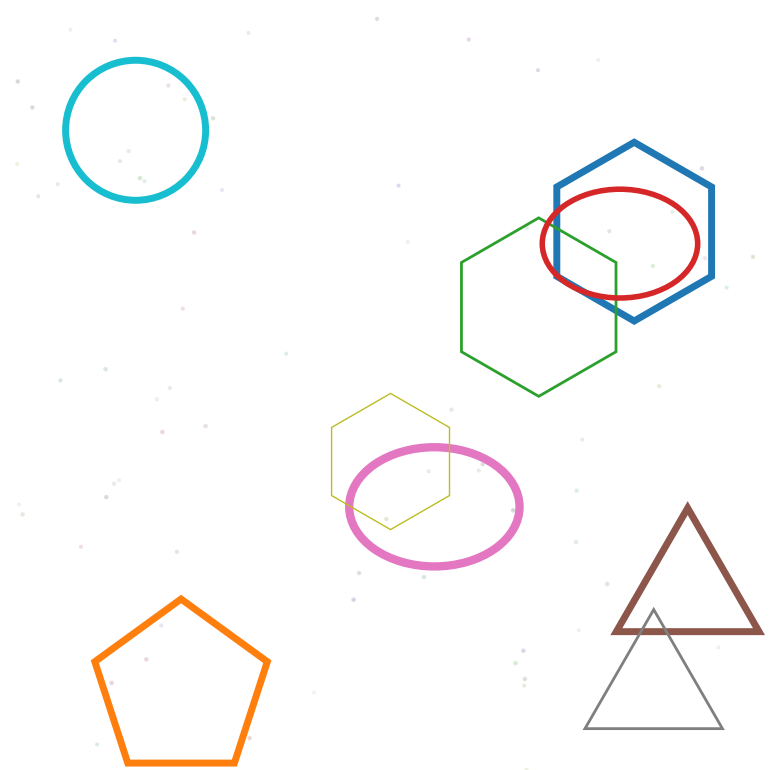[{"shape": "hexagon", "thickness": 2.5, "radius": 0.58, "center": [0.824, 0.699]}, {"shape": "pentagon", "thickness": 2.5, "radius": 0.59, "center": [0.235, 0.104]}, {"shape": "hexagon", "thickness": 1, "radius": 0.58, "center": [0.7, 0.601]}, {"shape": "oval", "thickness": 2, "radius": 0.5, "center": [0.805, 0.684]}, {"shape": "triangle", "thickness": 2.5, "radius": 0.53, "center": [0.893, 0.233]}, {"shape": "oval", "thickness": 3, "radius": 0.55, "center": [0.564, 0.342]}, {"shape": "triangle", "thickness": 1, "radius": 0.52, "center": [0.849, 0.105]}, {"shape": "hexagon", "thickness": 0.5, "radius": 0.44, "center": [0.507, 0.401]}, {"shape": "circle", "thickness": 2.5, "radius": 0.45, "center": [0.176, 0.831]}]